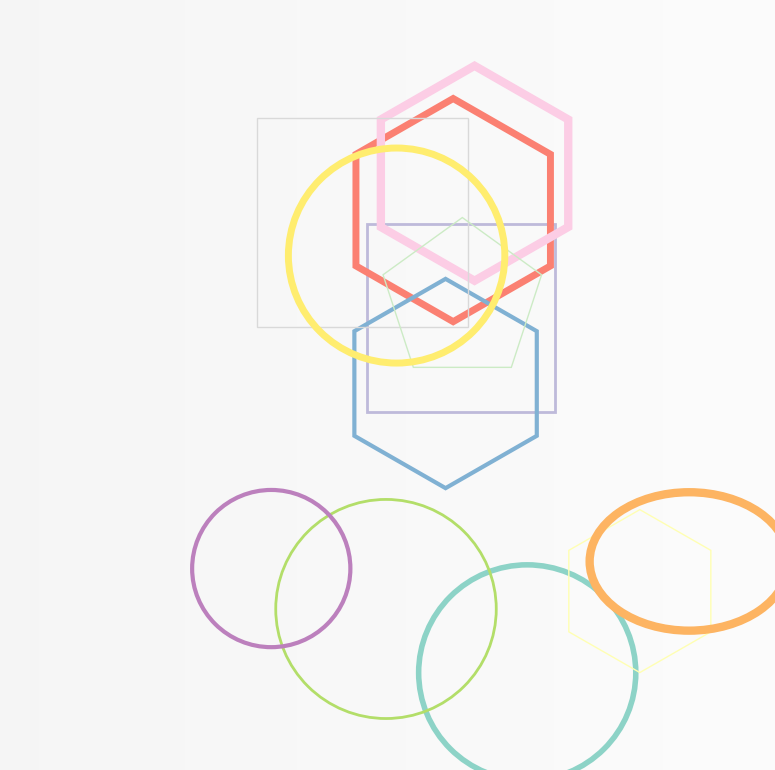[{"shape": "circle", "thickness": 2, "radius": 0.7, "center": [0.68, 0.126]}, {"shape": "hexagon", "thickness": 0.5, "radius": 0.53, "center": [0.826, 0.232]}, {"shape": "square", "thickness": 1, "radius": 0.61, "center": [0.595, 0.587]}, {"shape": "hexagon", "thickness": 2.5, "radius": 0.72, "center": [0.585, 0.727]}, {"shape": "hexagon", "thickness": 1.5, "radius": 0.68, "center": [0.575, 0.502]}, {"shape": "oval", "thickness": 3, "radius": 0.64, "center": [0.889, 0.271]}, {"shape": "circle", "thickness": 1, "radius": 0.71, "center": [0.498, 0.209]}, {"shape": "hexagon", "thickness": 3, "radius": 0.7, "center": [0.612, 0.775]}, {"shape": "square", "thickness": 0.5, "radius": 0.68, "center": [0.467, 0.711]}, {"shape": "circle", "thickness": 1.5, "radius": 0.51, "center": [0.35, 0.262]}, {"shape": "pentagon", "thickness": 0.5, "radius": 0.54, "center": [0.597, 0.61]}, {"shape": "circle", "thickness": 2.5, "radius": 0.7, "center": [0.512, 0.668]}]